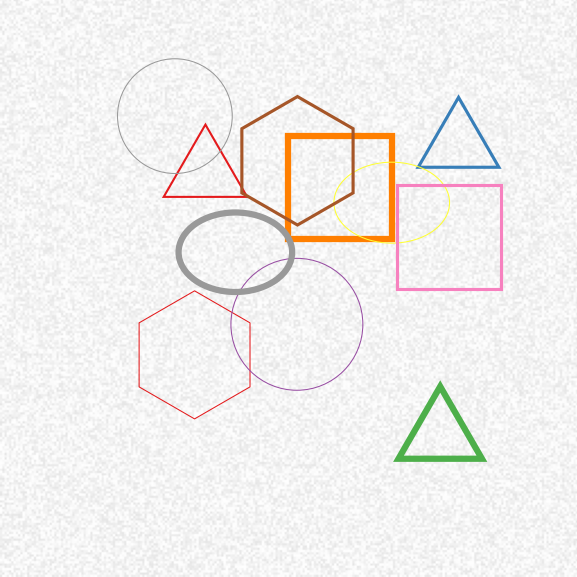[{"shape": "triangle", "thickness": 1, "radius": 0.42, "center": [0.356, 0.7]}, {"shape": "hexagon", "thickness": 0.5, "radius": 0.55, "center": [0.337, 0.385]}, {"shape": "triangle", "thickness": 1.5, "radius": 0.4, "center": [0.794, 0.75]}, {"shape": "triangle", "thickness": 3, "radius": 0.42, "center": [0.762, 0.246]}, {"shape": "circle", "thickness": 0.5, "radius": 0.57, "center": [0.514, 0.438]}, {"shape": "square", "thickness": 3, "radius": 0.45, "center": [0.588, 0.674]}, {"shape": "oval", "thickness": 0.5, "radius": 0.5, "center": [0.678, 0.648]}, {"shape": "hexagon", "thickness": 1.5, "radius": 0.56, "center": [0.515, 0.721]}, {"shape": "square", "thickness": 1.5, "radius": 0.45, "center": [0.777, 0.589]}, {"shape": "circle", "thickness": 0.5, "radius": 0.5, "center": [0.303, 0.798]}, {"shape": "oval", "thickness": 3, "radius": 0.49, "center": [0.408, 0.562]}]